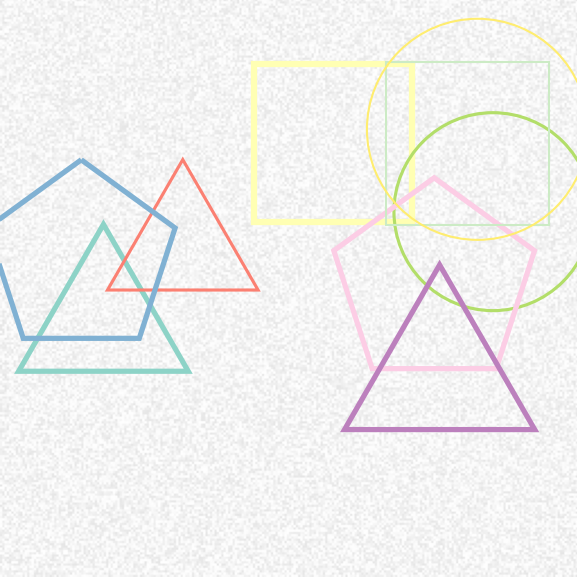[{"shape": "triangle", "thickness": 2.5, "radius": 0.85, "center": [0.179, 0.441]}, {"shape": "square", "thickness": 3, "radius": 0.68, "center": [0.577, 0.751]}, {"shape": "triangle", "thickness": 1.5, "radius": 0.75, "center": [0.317, 0.572]}, {"shape": "pentagon", "thickness": 2.5, "radius": 0.85, "center": [0.141, 0.552]}, {"shape": "circle", "thickness": 1.5, "radius": 0.86, "center": [0.854, 0.633]}, {"shape": "pentagon", "thickness": 2.5, "radius": 0.91, "center": [0.752, 0.509]}, {"shape": "triangle", "thickness": 2.5, "radius": 0.95, "center": [0.761, 0.35]}, {"shape": "square", "thickness": 1, "radius": 0.71, "center": [0.81, 0.75]}, {"shape": "circle", "thickness": 1, "radius": 0.96, "center": [0.827, 0.775]}]